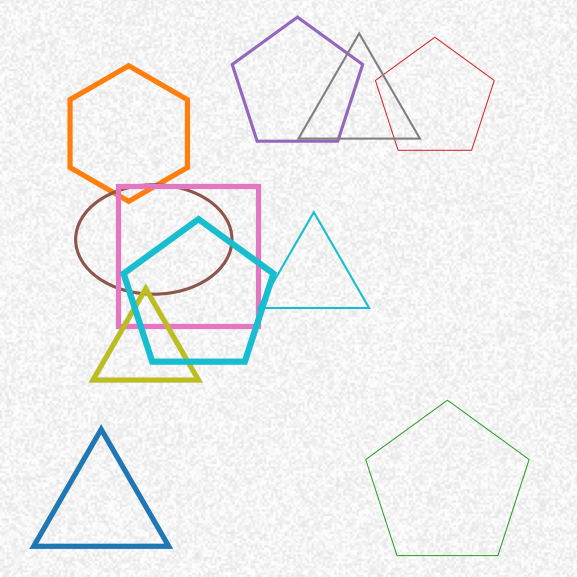[{"shape": "triangle", "thickness": 2.5, "radius": 0.68, "center": [0.175, 0.121]}, {"shape": "hexagon", "thickness": 2.5, "radius": 0.59, "center": [0.223, 0.768]}, {"shape": "pentagon", "thickness": 0.5, "radius": 0.74, "center": [0.775, 0.157]}, {"shape": "pentagon", "thickness": 0.5, "radius": 0.54, "center": [0.753, 0.826]}, {"shape": "pentagon", "thickness": 1.5, "radius": 0.59, "center": [0.515, 0.851]}, {"shape": "oval", "thickness": 1.5, "radius": 0.68, "center": [0.266, 0.584]}, {"shape": "square", "thickness": 2.5, "radius": 0.61, "center": [0.326, 0.556]}, {"shape": "triangle", "thickness": 1, "radius": 0.61, "center": [0.622, 0.82]}, {"shape": "triangle", "thickness": 2.5, "radius": 0.53, "center": [0.252, 0.394]}, {"shape": "triangle", "thickness": 1, "radius": 0.55, "center": [0.543, 0.521]}, {"shape": "pentagon", "thickness": 3, "radius": 0.68, "center": [0.344, 0.483]}]